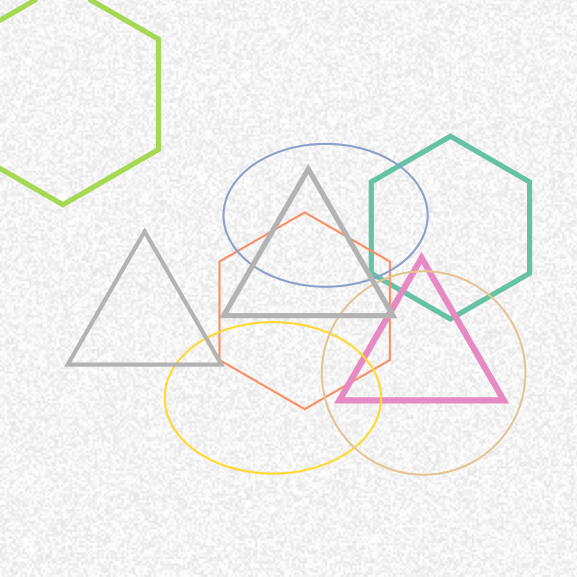[{"shape": "hexagon", "thickness": 2.5, "radius": 0.79, "center": [0.78, 0.605]}, {"shape": "hexagon", "thickness": 1, "radius": 0.85, "center": [0.528, 0.461]}, {"shape": "oval", "thickness": 1, "radius": 0.88, "center": [0.564, 0.626]}, {"shape": "triangle", "thickness": 3, "radius": 0.82, "center": [0.73, 0.388]}, {"shape": "hexagon", "thickness": 2.5, "radius": 0.96, "center": [0.109, 0.836]}, {"shape": "oval", "thickness": 1, "radius": 0.94, "center": [0.473, 0.31]}, {"shape": "circle", "thickness": 1, "radius": 0.88, "center": [0.734, 0.353]}, {"shape": "triangle", "thickness": 2.5, "radius": 0.85, "center": [0.534, 0.537]}, {"shape": "triangle", "thickness": 2, "radius": 0.77, "center": [0.25, 0.445]}]